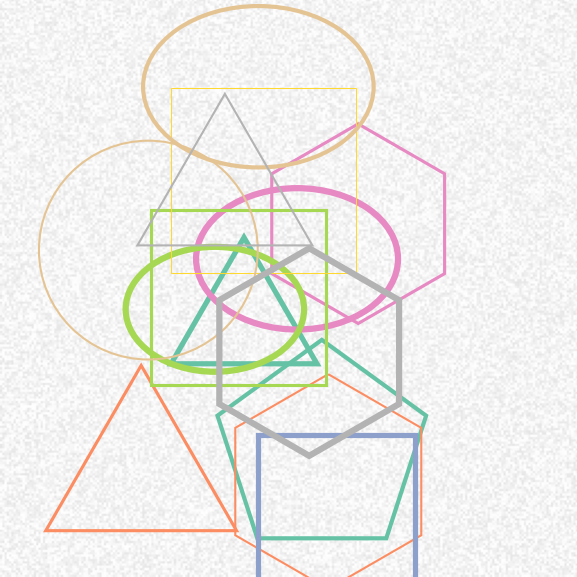[{"shape": "triangle", "thickness": 2.5, "radius": 0.73, "center": [0.423, 0.442]}, {"shape": "pentagon", "thickness": 2, "radius": 0.95, "center": [0.557, 0.221]}, {"shape": "hexagon", "thickness": 1, "radius": 0.93, "center": [0.568, 0.165]}, {"shape": "triangle", "thickness": 1.5, "radius": 0.95, "center": [0.244, 0.176]}, {"shape": "square", "thickness": 2.5, "radius": 0.68, "center": [0.582, 0.11]}, {"shape": "oval", "thickness": 3, "radius": 0.87, "center": [0.514, 0.551]}, {"shape": "hexagon", "thickness": 1.5, "radius": 0.86, "center": [0.62, 0.612]}, {"shape": "square", "thickness": 1.5, "radius": 0.76, "center": [0.413, 0.484]}, {"shape": "oval", "thickness": 3, "radius": 0.77, "center": [0.372, 0.464]}, {"shape": "square", "thickness": 0.5, "radius": 0.8, "center": [0.456, 0.687]}, {"shape": "circle", "thickness": 1, "radius": 0.95, "center": [0.257, 0.566]}, {"shape": "oval", "thickness": 2, "radius": 1.0, "center": [0.447, 0.849]}, {"shape": "hexagon", "thickness": 3, "radius": 0.9, "center": [0.535, 0.39]}, {"shape": "triangle", "thickness": 1, "radius": 0.87, "center": [0.389, 0.662]}]